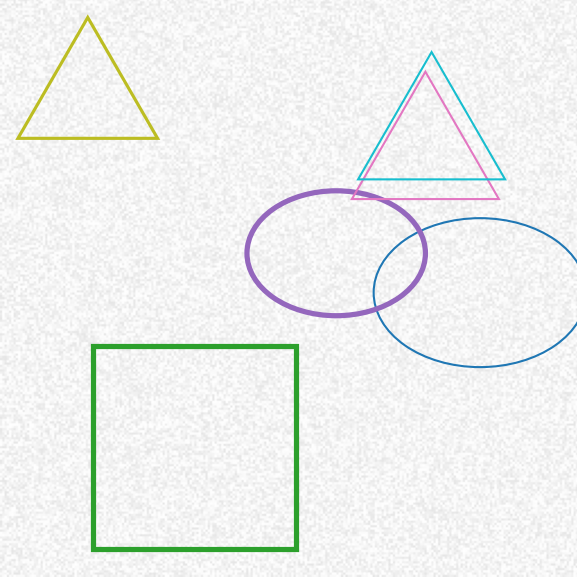[{"shape": "oval", "thickness": 1, "radius": 0.92, "center": [0.831, 0.492]}, {"shape": "square", "thickness": 2.5, "radius": 0.88, "center": [0.337, 0.224]}, {"shape": "oval", "thickness": 2.5, "radius": 0.77, "center": [0.582, 0.561]}, {"shape": "triangle", "thickness": 1, "radius": 0.73, "center": [0.737, 0.728]}, {"shape": "triangle", "thickness": 1.5, "radius": 0.7, "center": [0.152, 0.829]}, {"shape": "triangle", "thickness": 1, "radius": 0.73, "center": [0.747, 0.762]}]